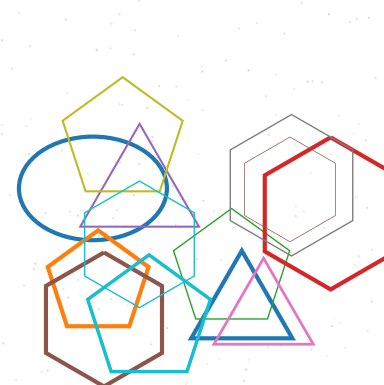[{"shape": "triangle", "thickness": 3, "radius": 0.76, "center": [0.628, 0.197]}, {"shape": "oval", "thickness": 3, "radius": 0.96, "center": [0.241, 0.511]}, {"shape": "pentagon", "thickness": 3, "radius": 0.69, "center": [0.255, 0.264]}, {"shape": "pentagon", "thickness": 1, "radius": 0.79, "center": [0.602, 0.3]}, {"shape": "hexagon", "thickness": 3, "radius": 0.99, "center": [0.859, 0.446]}, {"shape": "triangle", "thickness": 1.5, "radius": 0.89, "center": [0.363, 0.5]}, {"shape": "hexagon", "thickness": 3, "radius": 0.87, "center": [0.27, 0.17]}, {"shape": "hexagon", "thickness": 0.5, "radius": 0.68, "center": [0.753, 0.508]}, {"shape": "triangle", "thickness": 2, "radius": 0.74, "center": [0.685, 0.18]}, {"shape": "hexagon", "thickness": 1, "radius": 0.92, "center": [0.757, 0.519]}, {"shape": "pentagon", "thickness": 1.5, "radius": 0.82, "center": [0.319, 0.636]}, {"shape": "pentagon", "thickness": 2.5, "radius": 0.84, "center": [0.387, 0.17]}, {"shape": "hexagon", "thickness": 1, "radius": 0.82, "center": [0.362, 0.365]}]